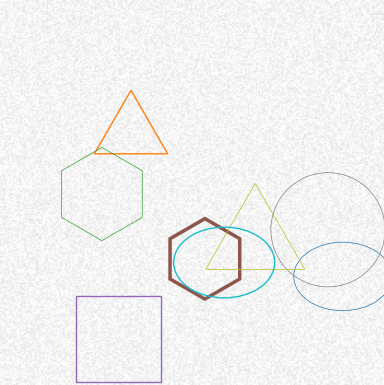[{"shape": "oval", "thickness": 0.5, "radius": 0.64, "center": [0.89, 0.282]}, {"shape": "triangle", "thickness": 1, "radius": 0.55, "center": [0.34, 0.656]}, {"shape": "hexagon", "thickness": 0.5, "radius": 0.6, "center": [0.265, 0.496]}, {"shape": "square", "thickness": 1, "radius": 0.55, "center": [0.308, 0.119]}, {"shape": "hexagon", "thickness": 2.5, "radius": 0.52, "center": [0.532, 0.328]}, {"shape": "circle", "thickness": 0.5, "radius": 0.74, "center": [0.852, 0.403]}, {"shape": "triangle", "thickness": 0.5, "radius": 0.74, "center": [0.663, 0.375]}, {"shape": "oval", "thickness": 1, "radius": 0.66, "center": [0.582, 0.318]}]